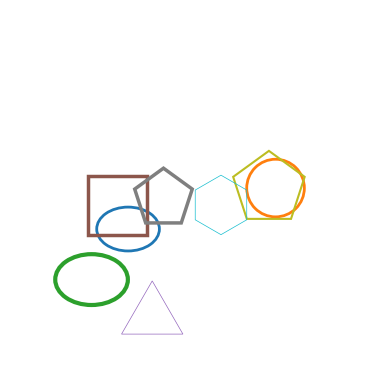[{"shape": "oval", "thickness": 2, "radius": 0.41, "center": [0.333, 0.405]}, {"shape": "circle", "thickness": 2, "radius": 0.37, "center": [0.716, 0.512]}, {"shape": "oval", "thickness": 3, "radius": 0.47, "center": [0.238, 0.274]}, {"shape": "triangle", "thickness": 0.5, "radius": 0.46, "center": [0.395, 0.178]}, {"shape": "square", "thickness": 2.5, "radius": 0.38, "center": [0.306, 0.466]}, {"shape": "pentagon", "thickness": 2.5, "radius": 0.39, "center": [0.425, 0.485]}, {"shape": "pentagon", "thickness": 1.5, "radius": 0.49, "center": [0.699, 0.51]}, {"shape": "hexagon", "thickness": 0.5, "radius": 0.39, "center": [0.574, 0.468]}]